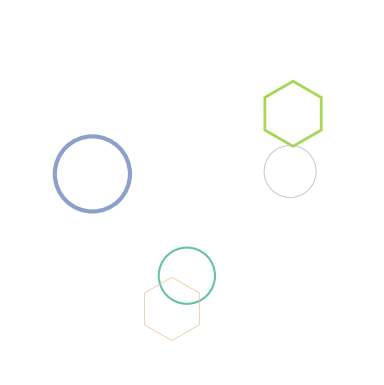[{"shape": "circle", "thickness": 1.5, "radius": 0.37, "center": [0.485, 0.284]}, {"shape": "circle", "thickness": 3, "radius": 0.49, "center": [0.24, 0.548]}, {"shape": "hexagon", "thickness": 2, "radius": 0.42, "center": [0.761, 0.704]}, {"shape": "hexagon", "thickness": 0.5, "radius": 0.41, "center": [0.446, 0.198]}, {"shape": "circle", "thickness": 0.5, "radius": 0.34, "center": [0.754, 0.555]}]